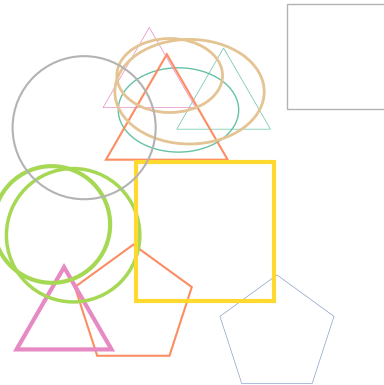[{"shape": "oval", "thickness": 1, "radius": 0.78, "center": [0.464, 0.714]}, {"shape": "triangle", "thickness": 0.5, "radius": 0.7, "center": [0.581, 0.735]}, {"shape": "triangle", "thickness": 1.5, "radius": 0.91, "center": [0.433, 0.676]}, {"shape": "pentagon", "thickness": 1.5, "radius": 0.8, "center": [0.346, 0.205]}, {"shape": "pentagon", "thickness": 0.5, "radius": 0.78, "center": [0.719, 0.13]}, {"shape": "triangle", "thickness": 0.5, "radius": 0.69, "center": [0.388, 0.79]}, {"shape": "triangle", "thickness": 3, "radius": 0.71, "center": [0.166, 0.164]}, {"shape": "circle", "thickness": 2.5, "radius": 0.87, "center": [0.19, 0.389]}, {"shape": "circle", "thickness": 3, "radius": 0.76, "center": [0.135, 0.417]}, {"shape": "square", "thickness": 3, "radius": 0.9, "center": [0.531, 0.398]}, {"shape": "oval", "thickness": 2, "radius": 0.97, "center": [0.492, 0.762]}, {"shape": "oval", "thickness": 2, "radius": 0.69, "center": [0.441, 0.804]}, {"shape": "square", "thickness": 1, "radius": 0.68, "center": [0.882, 0.854]}, {"shape": "circle", "thickness": 1.5, "radius": 0.93, "center": [0.219, 0.668]}]